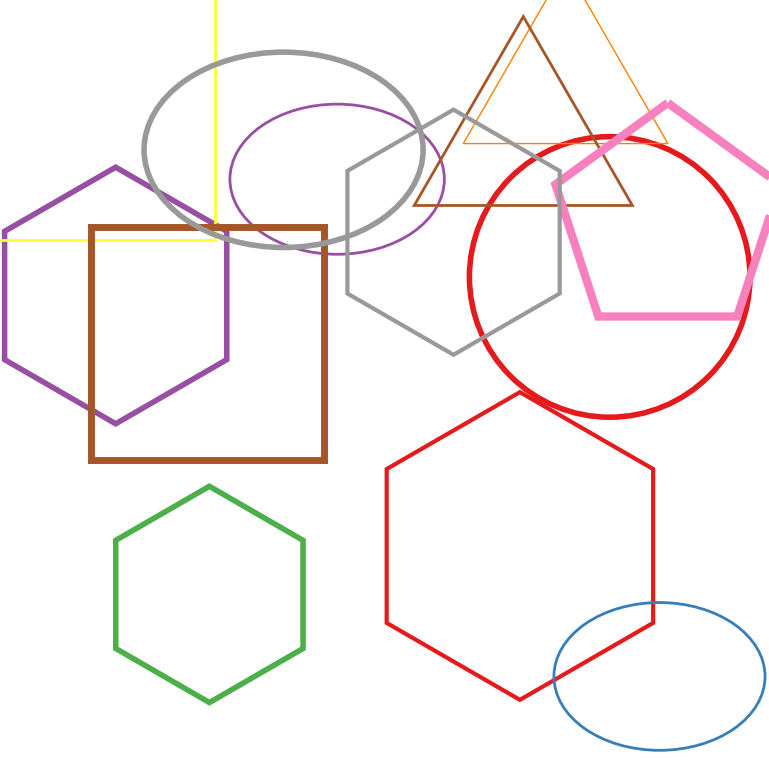[{"shape": "hexagon", "thickness": 1.5, "radius": 1.0, "center": [0.675, 0.291]}, {"shape": "circle", "thickness": 2, "radius": 0.91, "center": [0.792, 0.64]}, {"shape": "oval", "thickness": 1, "radius": 0.69, "center": [0.856, 0.122]}, {"shape": "hexagon", "thickness": 2, "radius": 0.7, "center": [0.272, 0.228]}, {"shape": "oval", "thickness": 1, "radius": 0.7, "center": [0.438, 0.767]}, {"shape": "hexagon", "thickness": 2, "radius": 0.83, "center": [0.15, 0.616]}, {"shape": "triangle", "thickness": 0.5, "radius": 0.77, "center": [0.735, 0.89]}, {"shape": "square", "thickness": 1, "radius": 0.87, "center": [0.106, 0.862]}, {"shape": "square", "thickness": 2.5, "radius": 0.76, "center": [0.27, 0.554]}, {"shape": "triangle", "thickness": 1, "radius": 0.82, "center": [0.68, 0.815]}, {"shape": "pentagon", "thickness": 3, "radius": 0.77, "center": [0.867, 0.713]}, {"shape": "hexagon", "thickness": 1.5, "radius": 0.8, "center": [0.589, 0.698]}, {"shape": "oval", "thickness": 2, "radius": 0.91, "center": [0.368, 0.805]}]